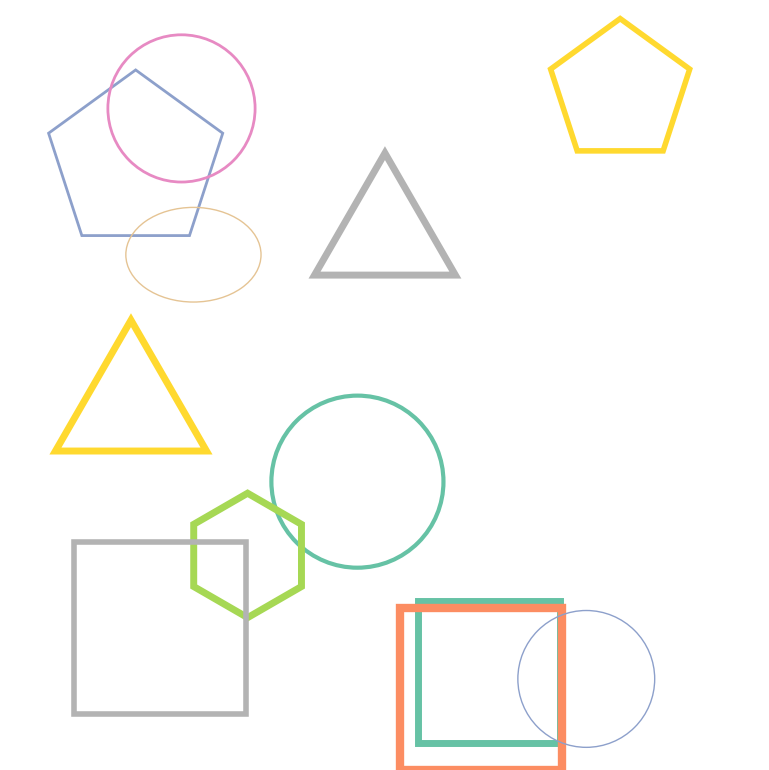[{"shape": "circle", "thickness": 1.5, "radius": 0.56, "center": [0.464, 0.374]}, {"shape": "square", "thickness": 2.5, "radius": 0.46, "center": [0.636, 0.128]}, {"shape": "square", "thickness": 3, "radius": 0.52, "center": [0.625, 0.106]}, {"shape": "circle", "thickness": 0.5, "radius": 0.44, "center": [0.761, 0.118]}, {"shape": "pentagon", "thickness": 1, "radius": 0.59, "center": [0.176, 0.79]}, {"shape": "circle", "thickness": 1, "radius": 0.48, "center": [0.236, 0.859]}, {"shape": "hexagon", "thickness": 2.5, "radius": 0.4, "center": [0.322, 0.279]}, {"shape": "triangle", "thickness": 2.5, "radius": 0.57, "center": [0.17, 0.471]}, {"shape": "pentagon", "thickness": 2, "radius": 0.47, "center": [0.805, 0.881]}, {"shape": "oval", "thickness": 0.5, "radius": 0.44, "center": [0.251, 0.669]}, {"shape": "triangle", "thickness": 2.5, "radius": 0.53, "center": [0.5, 0.696]}, {"shape": "square", "thickness": 2, "radius": 0.56, "center": [0.208, 0.185]}]